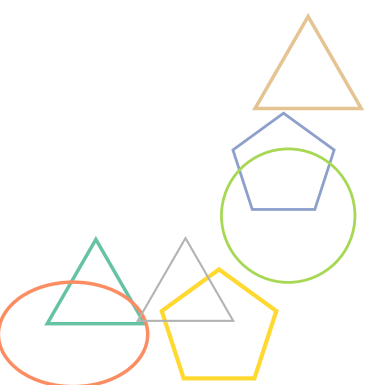[{"shape": "triangle", "thickness": 2.5, "radius": 0.73, "center": [0.249, 0.232]}, {"shape": "oval", "thickness": 2.5, "radius": 0.97, "center": [0.19, 0.131]}, {"shape": "pentagon", "thickness": 2, "radius": 0.69, "center": [0.736, 0.568]}, {"shape": "circle", "thickness": 2, "radius": 0.87, "center": [0.749, 0.44]}, {"shape": "pentagon", "thickness": 3, "radius": 0.78, "center": [0.569, 0.144]}, {"shape": "triangle", "thickness": 2.5, "radius": 0.8, "center": [0.8, 0.798]}, {"shape": "triangle", "thickness": 1.5, "radius": 0.72, "center": [0.482, 0.238]}]